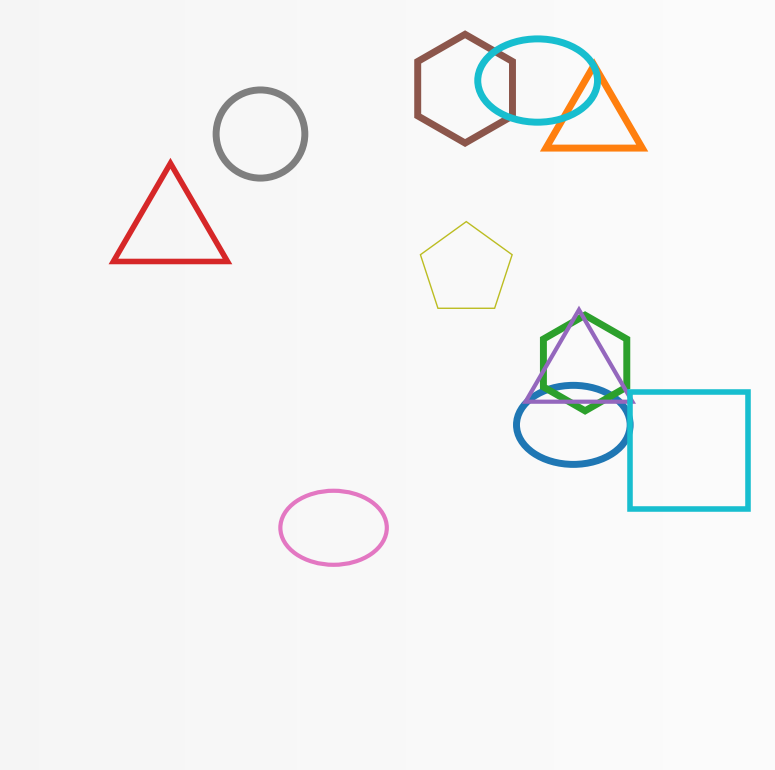[{"shape": "oval", "thickness": 2.5, "radius": 0.37, "center": [0.74, 0.448]}, {"shape": "triangle", "thickness": 2.5, "radius": 0.36, "center": [0.767, 0.844]}, {"shape": "hexagon", "thickness": 2.5, "radius": 0.31, "center": [0.755, 0.529]}, {"shape": "triangle", "thickness": 2, "radius": 0.42, "center": [0.22, 0.703]}, {"shape": "triangle", "thickness": 1.5, "radius": 0.4, "center": [0.747, 0.518]}, {"shape": "hexagon", "thickness": 2.5, "radius": 0.35, "center": [0.6, 0.885]}, {"shape": "oval", "thickness": 1.5, "radius": 0.34, "center": [0.43, 0.315]}, {"shape": "circle", "thickness": 2.5, "radius": 0.29, "center": [0.336, 0.826]}, {"shape": "pentagon", "thickness": 0.5, "radius": 0.31, "center": [0.602, 0.65]}, {"shape": "square", "thickness": 2, "radius": 0.38, "center": [0.889, 0.415]}, {"shape": "oval", "thickness": 2.5, "radius": 0.39, "center": [0.694, 0.895]}]